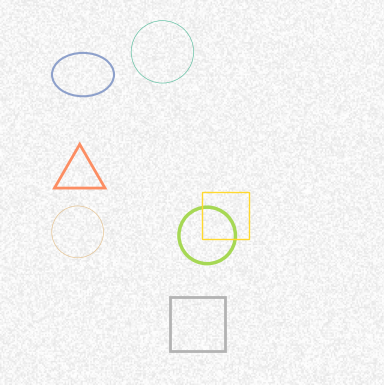[{"shape": "circle", "thickness": 0.5, "radius": 0.41, "center": [0.422, 0.865]}, {"shape": "triangle", "thickness": 2, "radius": 0.38, "center": [0.207, 0.549]}, {"shape": "oval", "thickness": 1.5, "radius": 0.4, "center": [0.216, 0.806]}, {"shape": "circle", "thickness": 2.5, "radius": 0.37, "center": [0.538, 0.388]}, {"shape": "square", "thickness": 1, "radius": 0.3, "center": [0.586, 0.441]}, {"shape": "circle", "thickness": 0.5, "radius": 0.34, "center": [0.202, 0.398]}, {"shape": "square", "thickness": 2, "radius": 0.35, "center": [0.512, 0.159]}]